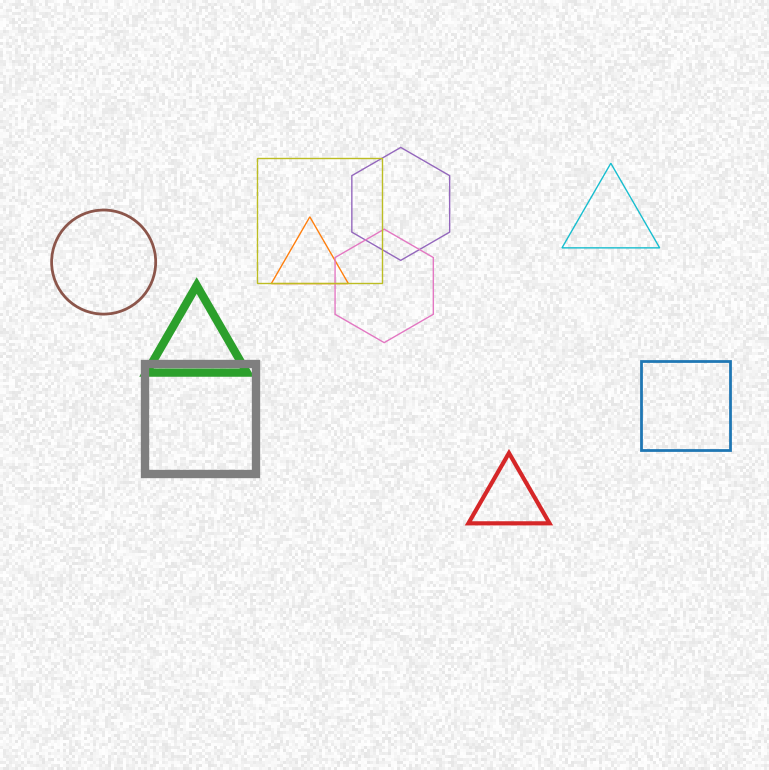[{"shape": "square", "thickness": 1, "radius": 0.29, "center": [0.891, 0.474]}, {"shape": "triangle", "thickness": 0.5, "radius": 0.29, "center": [0.402, 0.661]}, {"shape": "triangle", "thickness": 3, "radius": 0.38, "center": [0.255, 0.554]}, {"shape": "triangle", "thickness": 1.5, "radius": 0.3, "center": [0.661, 0.351]}, {"shape": "hexagon", "thickness": 0.5, "radius": 0.37, "center": [0.52, 0.735]}, {"shape": "circle", "thickness": 1, "radius": 0.34, "center": [0.135, 0.66]}, {"shape": "hexagon", "thickness": 0.5, "radius": 0.37, "center": [0.499, 0.629]}, {"shape": "square", "thickness": 3, "radius": 0.36, "center": [0.26, 0.456]}, {"shape": "square", "thickness": 0.5, "radius": 0.41, "center": [0.415, 0.714]}, {"shape": "triangle", "thickness": 0.5, "radius": 0.37, "center": [0.793, 0.715]}]